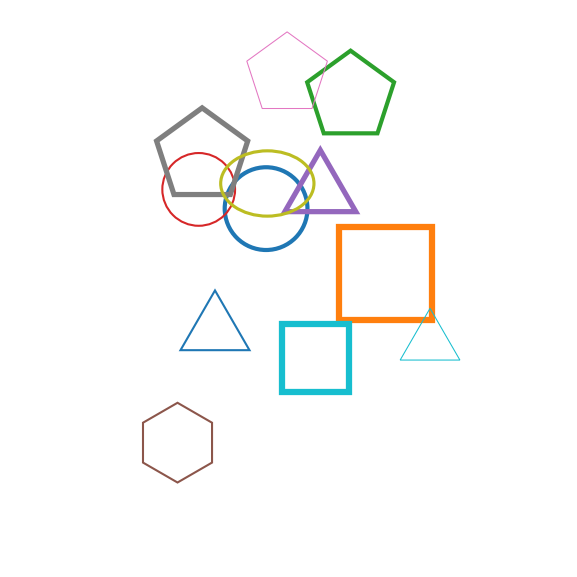[{"shape": "triangle", "thickness": 1, "radius": 0.34, "center": [0.372, 0.427]}, {"shape": "circle", "thickness": 2, "radius": 0.36, "center": [0.461, 0.638]}, {"shape": "square", "thickness": 3, "radius": 0.4, "center": [0.668, 0.526]}, {"shape": "pentagon", "thickness": 2, "radius": 0.4, "center": [0.607, 0.832]}, {"shape": "circle", "thickness": 1, "radius": 0.31, "center": [0.344, 0.671]}, {"shape": "triangle", "thickness": 2.5, "radius": 0.35, "center": [0.555, 0.668]}, {"shape": "hexagon", "thickness": 1, "radius": 0.35, "center": [0.307, 0.233]}, {"shape": "pentagon", "thickness": 0.5, "radius": 0.37, "center": [0.497, 0.871]}, {"shape": "pentagon", "thickness": 2.5, "radius": 0.41, "center": [0.35, 0.729]}, {"shape": "oval", "thickness": 1.5, "radius": 0.4, "center": [0.463, 0.681]}, {"shape": "triangle", "thickness": 0.5, "radius": 0.3, "center": [0.745, 0.406]}, {"shape": "square", "thickness": 3, "radius": 0.29, "center": [0.546, 0.379]}]